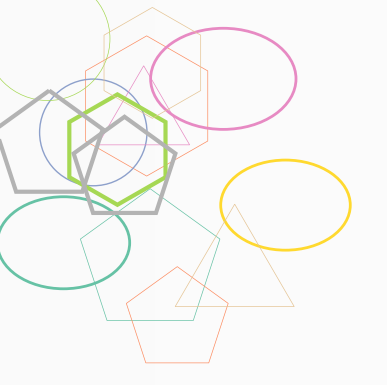[{"shape": "pentagon", "thickness": 0.5, "radius": 0.95, "center": [0.387, 0.321]}, {"shape": "oval", "thickness": 2, "radius": 0.85, "center": [0.164, 0.369]}, {"shape": "pentagon", "thickness": 0.5, "radius": 0.69, "center": [0.457, 0.169]}, {"shape": "hexagon", "thickness": 0.5, "radius": 0.91, "center": [0.378, 0.725]}, {"shape": "circle", "thickness": 1, "radius": 0.69, "center": [0.241, 0.656]}, {"shape": "triangle", "thickness": 0.5, "radius": 0.68, "center": [0.371, 0.692]}, {"shape": "oval", "thickness": 2, "radius": 0.94, "center": [0.576, 0.795]}, {"shape": "circle", "thickness": 0.5, "radius": 0.8, "center": [0.123, 0.9]}, {"shape": "hexagon", "thickness": 3, "radius": 0.72, "center": [0.303, 0.611]}, {"shape": "oval", "thickness": 2, "radius": 0.84, "center": [0.737, 0.467]}, {"shape": "hexagon", "thickness": 0.5, "radius": 0.72, "center": [0.393, 0.837]}, {"shape": "triangle", "thickness": 0.5, "radius": 0.89, "center": [0.606, 0.292]}, {"shape": "pentagon", "thickness": 3, "radius": 0.73, "center": [0.127, 0.62]}, {"shape": "pentagon", "thickness": 3, "radius": 0.69, "center": [0.321, 0.559]}]